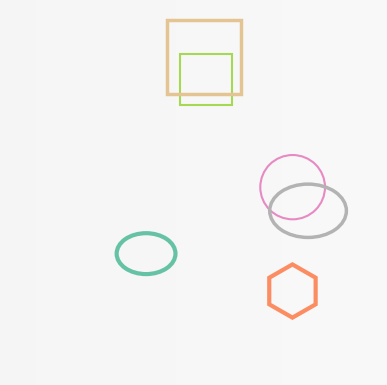[{"shape": "oval", "thickness": 3, "radius": 0.38, "center": [0.377, 0.341]}, {"shape": "hexagon", "thickness": 3, "radius": 0.35, "center": [0.755, 0.244]}, {"shape": "circle", "thickness": 1.5, "radius": 0.42, "center": [0.755, 0.514]}, {"shape": "square", "thickness": 1.5, "radius": 0.34, "center": [0.532, 0.793]}, {"shape": "square", "thickness": 2.5, "radius": 0.48, "center": [0.526, 0.852]}, {"shape": "oval", "thickness": 2.5, "radius": 0.49, "center": [0.795, 0.453]}]